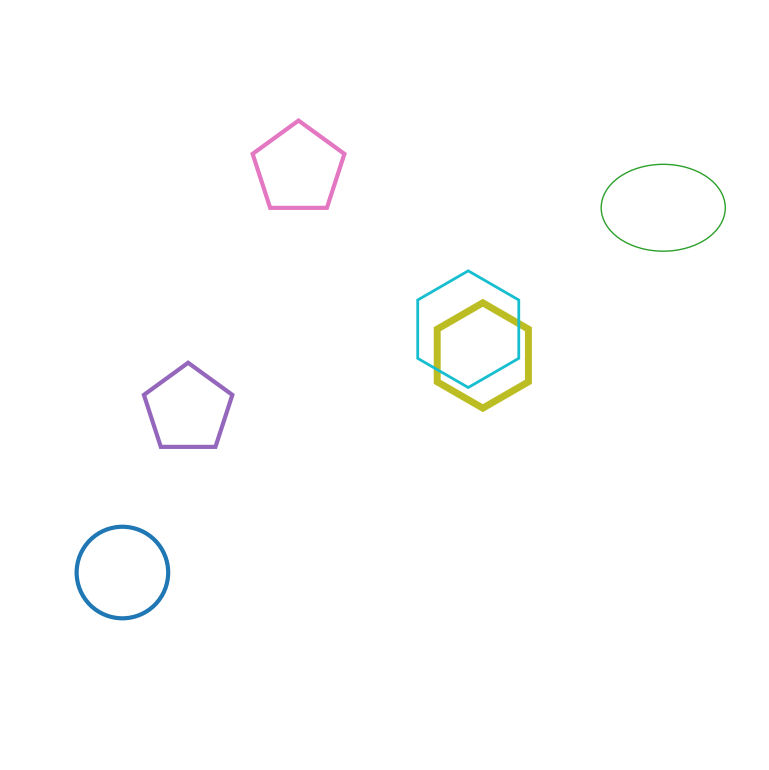[{"shape": "circle", "thickness": 1.5, "radius": 0.3, "center": [0.159, 0.256]}, {"shape": "oval", "thickness": 0.5, "radius": 0.4, "center": [0.861, 0.73]}, {"shape": "pentagon", "thickness": 1.5, "radius": 0.3, "center": [0.244, 0.469]}, {"shape": "pentagon", "thickness": 1.5, "radius": 0.31, "center": [0.388, 0.781]}, {"shape": "hexagon", "thickness": 2.5, "radius": 0.34, "center": [0.627, 0.538]}, {"shape": "hexagon", "thickness": 1, "radius": 0.38, "center": [0.608, 0.572]}]